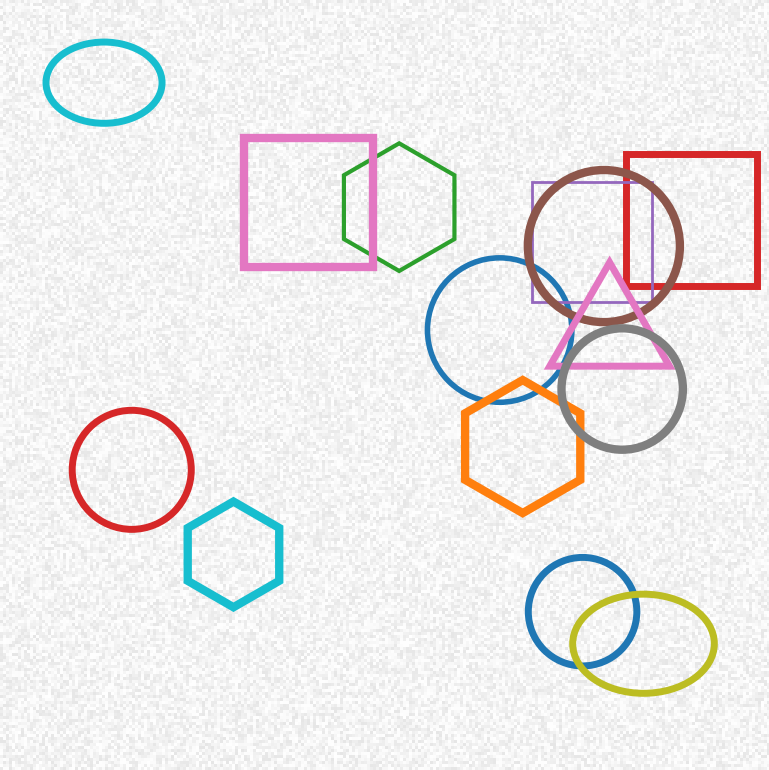[{"shape": "circle", "thickness": 2.5, "radius": 0.35, "center": [0.757, 0.206]}, {"shape": "circle", "thickness": 2, "radius": 0.47, "center": [0.649, 0.571]}, {"shape": "hexagon", "thickness": 3, "radius": 0.43, "center": [0.679, 0.42]}, {"shape": "hexagon", "thickness": 1.5, "radius": 0.41, "center": [0.518, 0.731]}, {"shape": "square", "thickness": 2.5, "radius": 0.43, "center": [0.898, 0.715]}, {"shape": "circle", "thickness": 2.5, "radius": 0.39, "center": [0.171, 0.39]}, {"shape": "square", "thickness": 1, "radius": 0.39, "center": [0.768, 0.686]}, {"shape": "circle", "thickness": 3, "radius": 0.49, "center": [0.784, 0.68]}, {"shape": "triangle", "thickness": 2.5, "radius": 0.45, "center": [0.792, 0.569]}, {"shape": "square", "thickness": 3, "radius": 0.42, "center": [0.401, 0.737]}, {"shape": "circle", "thickness": 3, "radius": 0.39, "center": [0.808, 0.495]}, {"shape": "oval", "thickness": 2.5, "radius": 0.46, "center": [0.836, 0.164]}, {"shape": "hexagon", "thickness": 3, "radius": 0.34, "center": [0.303, 0.28]}, {"shape": "oval", "thickness": 2.5, "radius": 0.38, "center": [0.135, 0.893]}]